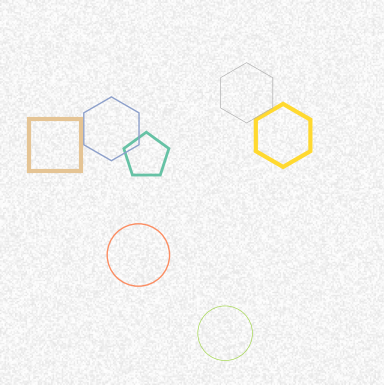[{"shape": "pentagon", "thickness": 2, "radius": 0.31, "center": [0.38, 0.595]}, {"shape": "circle", "thickness": 1, "radius": 0.41, "center": [0.359, 0.338]}, {"shape": "hexagon", "thickness": 1, "radius": 0.41, "center": [0.289, 0.665]}, {"shape": "circle", "thickness": 0.5, "radius": 0.35, "center": [0.585, 0.134]}, {"shape": "hexagon", "thickness": 3, "radius": 0.41, "center": [0.735, 0.648]}, {"shape": "square", "thickness": 3, "radius": 0.34, "center": [0.142, 0.624]}, {"shape": "hexagon", "thickness": 0.5, "radius": 0.39, "center": [0.641, 0.759]}]